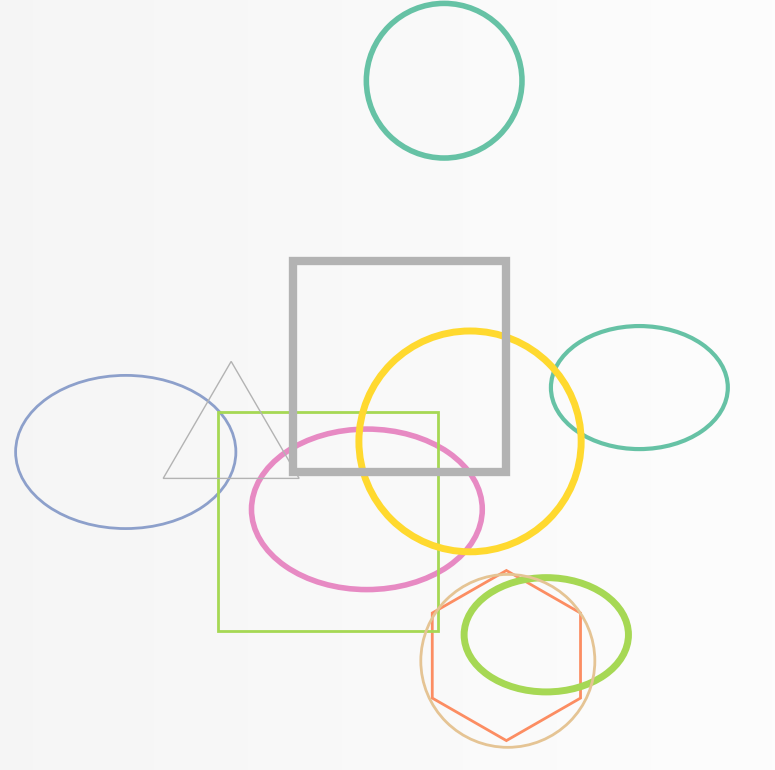[{"shape": "oval", "thickness": 1.5, "radius": 0.57, "center": [0.825, 0.497]}, {"shape": "circle", "thickness": 2, "radius": 0.5, "center": [0.573, 0.895]}, {"shape": "hexagon", "thickness": 1, "radius": 0.55, "center": [0.653, 0.149]}, {"shape": "oval", "thickness": 1, "radius": 0.71, "center": [0.162, 0.413]}, {"shape": "oval", "thickness": 2, "radius": 0.74, "center": [0.473, 0.339]}, {"shape": "oval", "thickness": 2.5, "radius": 0.53, "center": [0.705, 0.176]}, {"shape": "square", "thickness": 1, "radius": 0.71, "center": [0.423, 0.322]}, {"shape": "circle", "thickness": 2.5, "radius": 0.72, "center": [0.606, 0.427]}, {"shape": "circle", "thickness": 1, "radius": 0.56, "center": [0.655, 0.142]}, {"shape": "square", "thickness": 3, "radius": 0.69, "center": [0.515, 0.524]}, {"shape": "triangle", "thickness": 0.5, "radius": 0.51, "center": [0.298, 0.429]}]